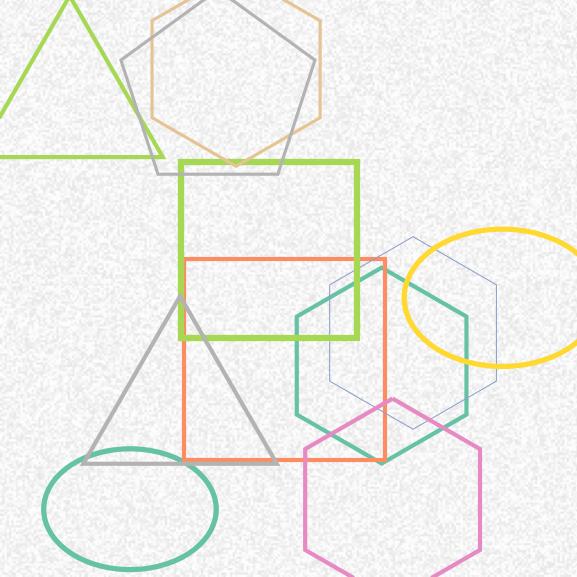[{"shape": "hexagon", "thickness": 2, "radius": 0.85, "center": [0.661, 0.366]}, {"shape": "oval", "thickness": 2.5, "radius": 0.75, "center": [0.225, 0.117]}, {"shape": "square", "thickness": 2, "radius": 0.87, "center": [0.493, 0.377]}, {"shape": "hexagon", "thickness": 0.5, "radius": 0.83, "center": [0.715, 0.423]}, {"shape": "hexagon", "thickness": 2, "radius": 0.87, "center": [0.68, 0.134]}, {"shape": "square", "thickness": 3, "radius": 0.76, "center": [0.465, 0.566]}, {"shape": "triangle", "thickness": 2, "radius": 0.93, "center": [0.121, 0.82]}, {"shape": "oval", "thickness": 2.5, "radius": 0.85, "center": [0.87, 0.484]}, {"shape": "hexagon", "thickness": 1.5, "radius": 0.84, "center": [0.409, 0.879]}, {"shape": "pentagon", "thickness": 1.5, "radius": 0.88, "center": [0.377, 0.84]}, {"shape": "triangle", "thickness": 2, "radius": 0.97, "center": [0.312, 0.293]}]